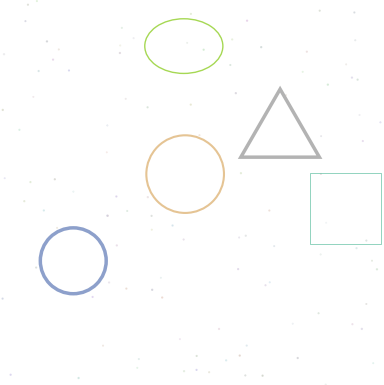[{"shape": "square", "thickness": 0.5, "radius": 0.46, "center": [0.896, 0.458]}, {"shape": "circle", "thickness": 2.5, "radius": 0.43, "center": [0.19, 0.323]}, {"shape": "oval", "thickness": 1, "radius": 0.51, "center": [0.477, 0.88]}, {"shape": "circle", "thickness": 1.5, "radius": 0.5, "center": [0.481, 0.548]}, {"shape": "triangle", "thickness": 2.5, "radius": 0.59, "center": [0.728, 0.651]}]